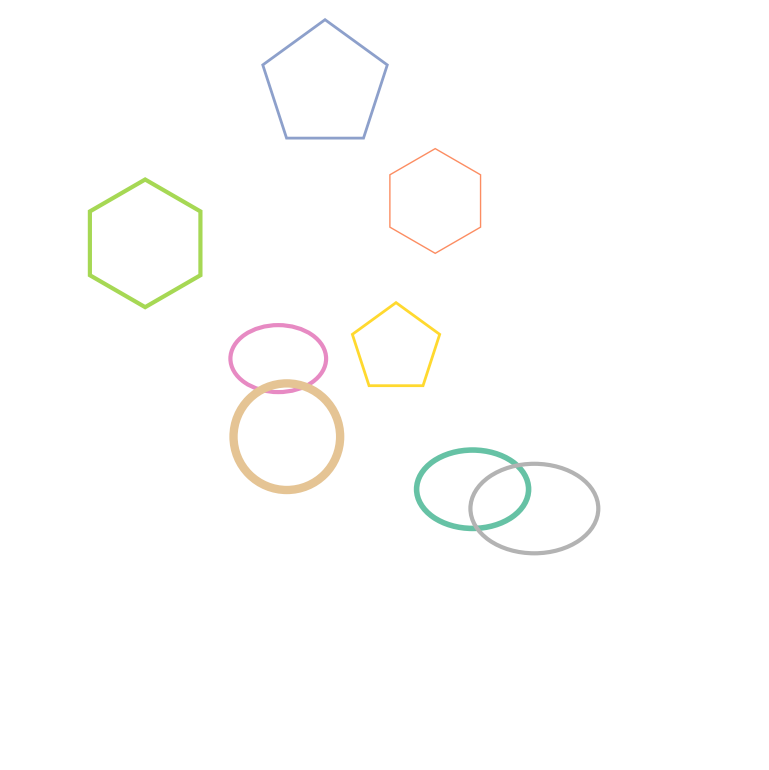[{"shape": "oval", "thickness": 2, "radius": 0.36, "center": [0.614, 0.365]}, {"shape": "hexagon", "thickness": 0.5, "radius": 0.34, "center": [0.565, 0.739]}, {"shape": "pentagon", "thickness": 1, "radius": 0.43, "center": [0.422, 0.889]}, {"shape": "oval", "thickness": 1.5, "radius": 0.31, "center": [0.361, 0.534]}, {"shape": "hexagon", "thickness": 1.5, "radius": 0.41, "center": [0.189, 0.684]}, {"shape": "pentagon", "thickness": 1, "radius": 0.3, "center": [0.514, 0.547]}, {"shape": "circle", "thickness": 3, "radius": 0.35, "center": [0.373, 0.433]}, {"shape": "oval", "thickness": 1.5, "radius": 0.42, "center": [0.694, 0.34]}]